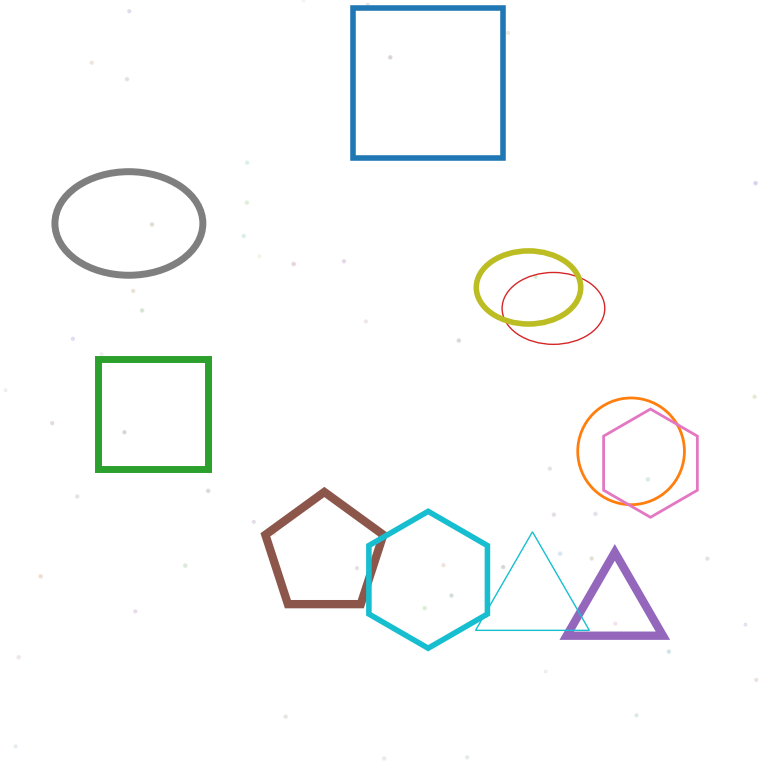[{"shape": "square", "thickness": 2, "radius": 0.49, "center": [0.556, 0.892]}, {"shape": "circle", "thickness": 1, "radius": 0.35, "center": [0.82, 0.414]}, {"shape": "square", "thickness": 2.5, "radius": 0.36, "center": [0.199, 0.463]}, {"shape": "oval", "thickness": 0.5, "radius": 0.33, "center": [0.719, 0.599]}, {"shape": "triangle", "thickness": 3, "radius": 0.36, "center": [0.798, 0.21]}, {"shape": "pentagon", "thickness": 3, "radius": 0.4, "center": [0.421, 0.281]}, {"shape": "hexagon", "thickness": 1, "radius": 0.35, "center": [0.845, 0.398]}, {"shape": "oval", "thickness": 2.5, "radius": 0.48, "center": [0.167, 0.71]}, {"shape": "oval", "thickness": 2, "radius": 0.34, "center": [0.686, 0.627]}, {"shape": "hexagon", "thickness": 2, "radius": 0.44, "center": [0.556, 0.247]}, {"shape": "triangle", "thickness": 0.5, "radius": 0.43, "center": [0.692, 0.224]}]